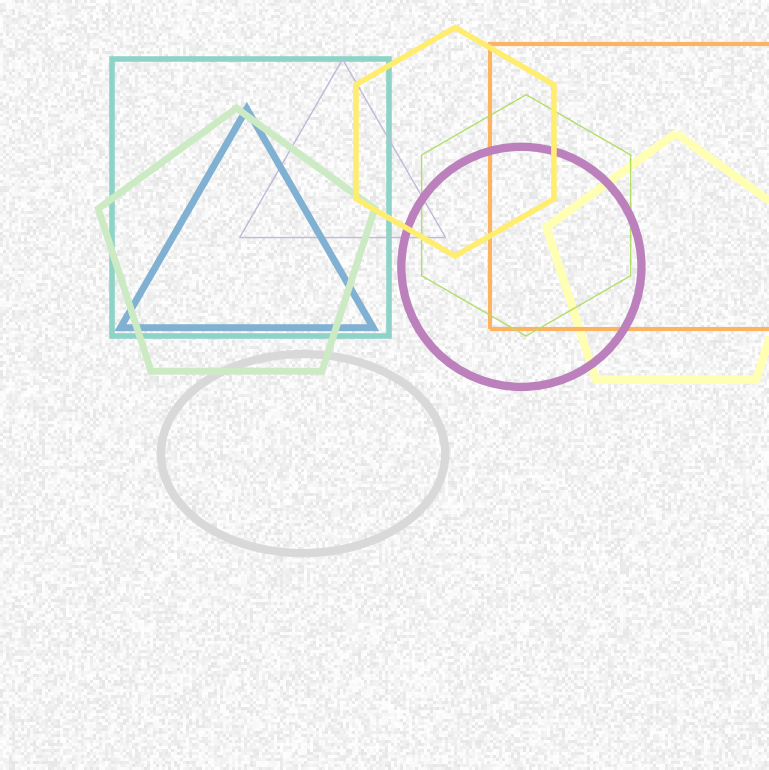[{"shape": "square", "thickness": 2, "radius": 0.9, "center": [0.326, 0.743]}, {"shape": "pentagon", "thickness": 3, "radius": 0.88, "center": [0.878, 0.65]}, {"shape": "triangle", "thickness": 0.5, "radius": 0.77, "center": [0.445, 0.769]}, {"shape": "triangle", "thickness": 2.5, "radius": 0.95, "center": [0.321, 0.669]}, {"shape": "square", "thickness": 1.5, "radius": 0.93, "center": [0.821, 0.758]}, {"shape": "hexagon", "thickness": 0.5, "radius": 0.78, "center": [0.683, 0.72]}, {"shape": "oval", "thickness": 3, "radius": 0.92, "center": [0.394, 0.411]}, {"shape": "circle", "thickness": 3, "radius": 0.78, "center": [0.677, 0.653]}, {"shape": "pentagon", "thickness": 2.5, "radius": 0.94, "center": [0.307, 0.671]}, {"shape": "hexagon", "thickness": 2, "radius": 0.74, "center": [0.591, 0.816]}]